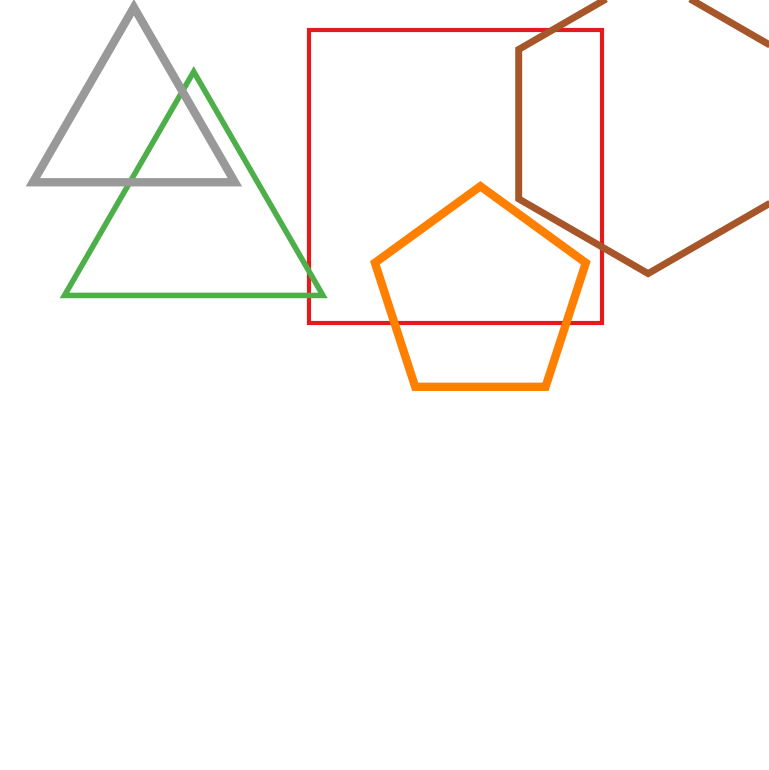[{"shape": "square", "thickness": 1.5, "radius": 0.95, "center": [0.591, 0.771]}, {"shape": "triangle", "thickness": 2, "radius": 0.97, "center": [0.252, 0.713]}, {"shape": "pentagon", "thickness": 3, "radius": 0.72, "center": [0.624, 0.614]}, {"shape": "hexagon", "thickness": 2.5, "radius": 0.97, "center": [0.842, 0.839]}, {"shape": "triangle", "thickness": 3, "radius": 0.76, "center": [0.174, 0.839]}]